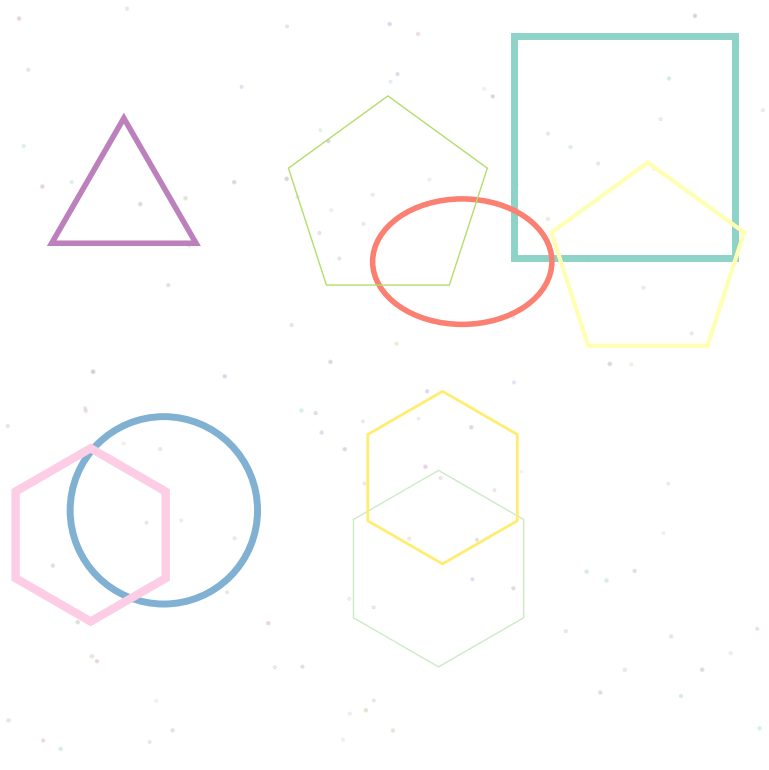[{"shape": "square", "thickness": 2.5, "radius": 0.72, "center": [0.811, 0.809]}, {"shape": "pentagon", "thickness": 1.5, "radius": 0.66, "center": [0.841, 0.657]}, {"shape": "oval", "thickness": 2, "radius": 0.58, "center": [0.6, 0.66]}, {"shape": "circle", "thickness": 2.5, "radius": 0.61, "center": [0.213, 0.337]}, {"shape": "pentagon", "thickness": 0.5, "radius": 0.68, "center": [0.504, 0.74]}, {"shape": "hexagon", "thickness": 3, "radius": 0.56, "center": [0.118, 0.305]}, {"shape": "triangle", "thickness": 2, "radius": 0.54, "center": [0.161, 0.738]}, {"shape": "hexagon", "thickness": 0.5, "radius": 0.64, "center": [0.57, 0.262]}, {"shape": "hexagon", "thickness": 1, "radius": 0.56, "center": [0.575, 0.38]}]